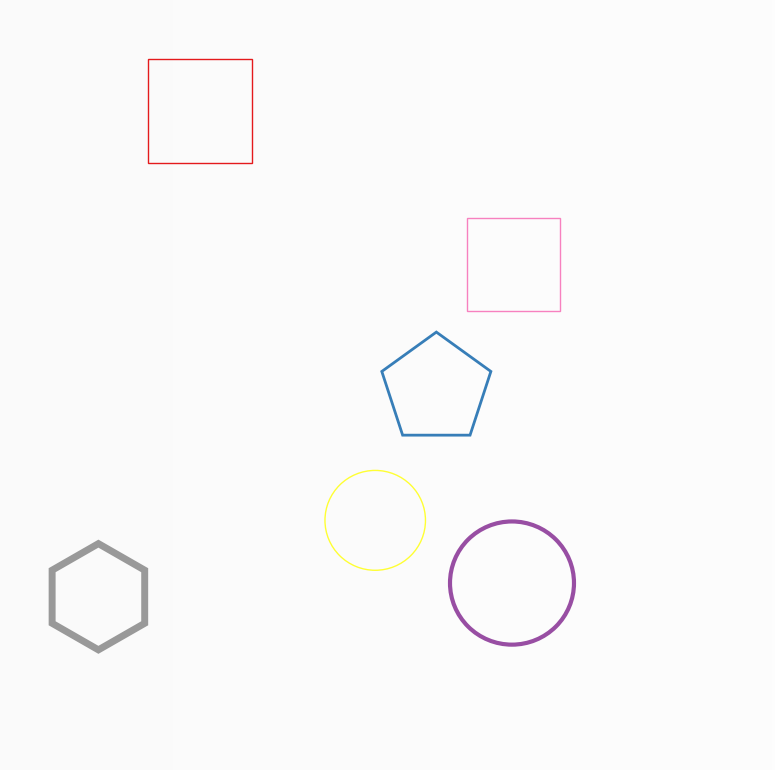[{"shape": "square", "thickness": 0.5, "radius": 0.34, "center": [0.258, 0.856]}, {"shape": "pentagon", "thickness": 1, "radius": 0.37, "center": [0.563, 0.495]}, {"shape": "circle", "thickness": 1.5, "radius": 0.4, "center": [0.661, 0.243]}, {"shape": "circle", "thickness": 0.5, "radius": 0.32, "center": [0.484, 0.324]}, {"shape": "square", "thickness": 0.5, "radius": 0.3, "center": [0.662, 0.656]}, {"shape": "hexagon", "thickness": 2.5, "radius": 0.34, "center": [0.127, 0.225]}]